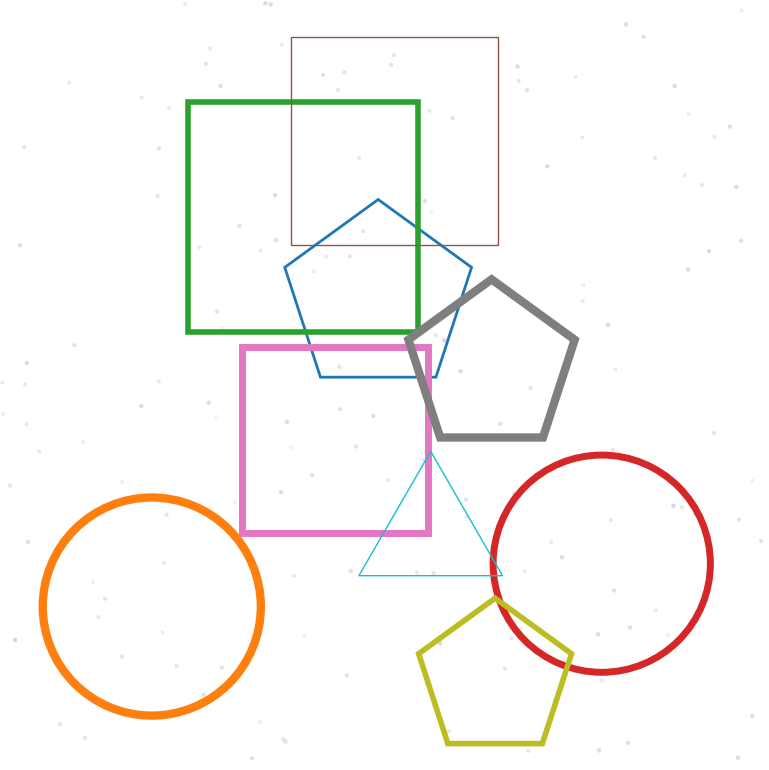[{"shape": "pentagon", "thickness": 1, "radius": 0.64, "center": [0.491, 0.613]}, {"shape": "circle", "thickness": 3, "radius": 0.71, "center": [0.197, 0.212]}, {"shape": "square", "thickness": 2, "radius": 0.75, "center": [0.394, 0.719]}, {"shape": "circle", "thickness": 2.5, "radius": 0.71, "center": [0.781, 0.268]}, {"shape": "square", "thickness": 0.5, "radius": 0.67, "center": [0.513, 0.817]}, {"shape": "square", "thickness": 2.5, "radius": 0.6, "center": [0.436, 0.428]}, {"shape": "pentagon", "thickness": 3, "radius": 0.57, "center": [0.638, 0.524]}, {"shape": "pentagon", "thickness": 2, "radius": 0.52, "center": [0.643, 0.119]}, {"shape": "triangle", "thickness": 0.5, "radius": 0.54, "center": [0.559, 0.306]}]